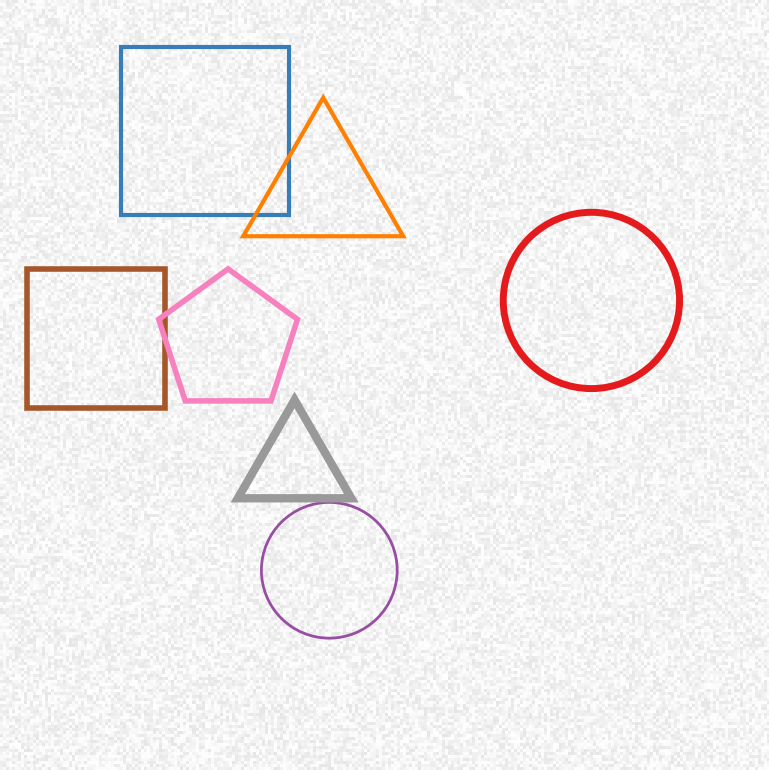[{"shape": "circle", "thickness": 2.5, "radius": 0.57, "center": [0.768, 0.61]}, {"shape": "square", "thickness": 1.5, "radius": 0.55, "center": [0.267, 0.83]}, {"shape": "circle", "thickness": 1, "radius": 0.44, "center": [0.428, 0.259]}, {"shape": "triangle", "thickness": 1.5, "radius": 0.6, "center": [0.42, 0.753]}, {"shape": "square", "thickness": 2, "radius": 0.45, "center": [0.125, 0.561]}, {"shape": "pentagon", "thickness": 2, "radius": 0.47, "center": [0.296, 0.556]}, {"shape": "triangle", "thickness": 3, "radius": 0.43, "center": [0.383, 0.395]}]